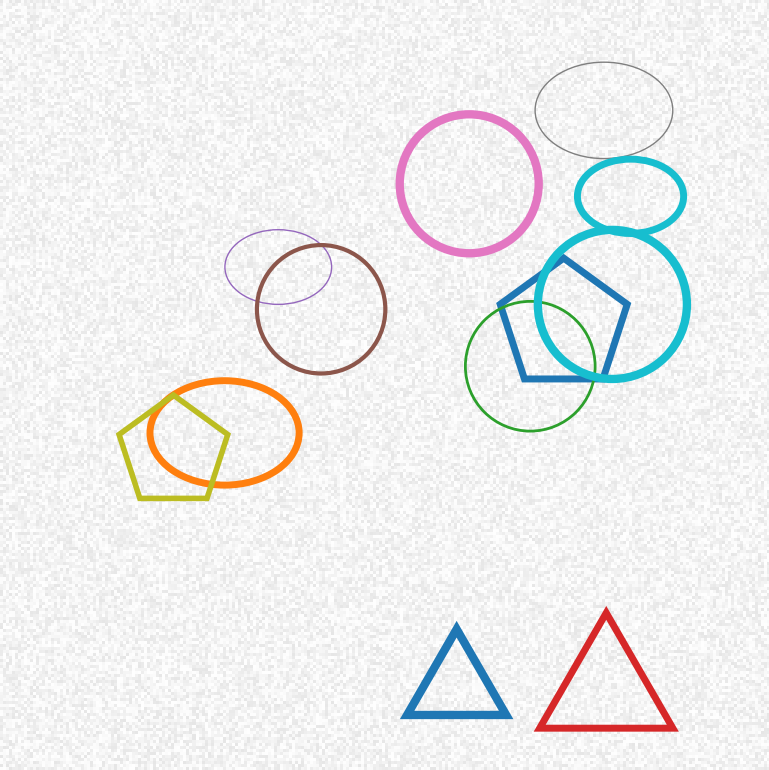[{"shape": "triangle", "thickness": 3, "radius": 0.37, "center": [0.593, 0.109]}, {"shape": "pentagon", "thickness": 2.5, "radius": 0.43, "center": [0.732, 0.578]}, {"shape": "oval", "thickness": 2.5, "radius": 0.48, "center": [0.292, 0.438]}, {"shape": "circle", "thickness": 1, "radius": 0.42, "center": [0.689, 0.524]}, {"shape": "triangle", "thickness": 2.5, "radius": 0.5, "center": [0.787, 0.104]}, {"shape": "oval", "thickness": 0.5, "radius": 0.35, "center": [0.361, 0.653]}, {"shape": "circle", "thickness": 1.5, "radius": 0.42, "center": [0.417, 0.598]}, {"shape": "circle", "thickness": 3, "radius": 0.45, "center": [0.609, 0.761]}, {"shape": "oval", "thickness": 0.5, "radius": 0.45, "center": [0.784, 0.857]}, {"shape": "pentagon", "thickness": 2, "radius": 0.37, "center": [0.225, 0.413]}, {"shape": "oval", "thickness": 2.5, "radius": 0.34, "center": [0.819, 0.745]}, {"shape": "circle", "thickness": 3, "radius": 0.48, "center": [0.795, 0.605]}]